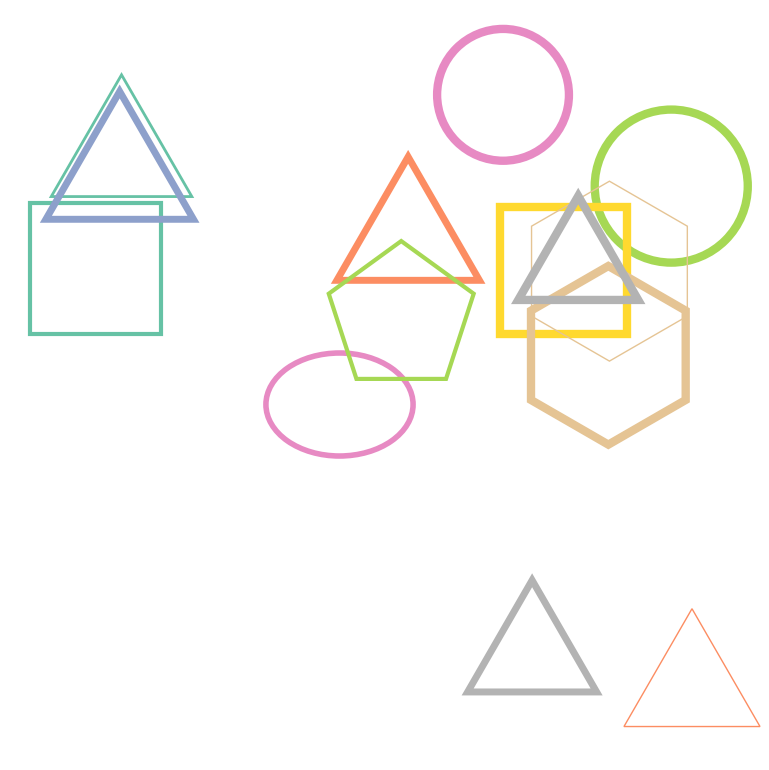[{"shape": "triangle", "thickness": 1, "radius": 0.53, "center": [0.158, 0.797]}, {"shape": "square", "thickness": 1.5, "radius": 0.42, "center": [0.124, 0.652]}, {"shape": "triangle", "thickness": 2.5, "radius": 0.53, "center": [0.53, 0.689]}, {"shape": "triangle", "thickness": 0.5, "radius": 0.51, "center": [0.899, 0.107]}, {"shape": "triangle", "thickness": 2.5, "radius": 0.55, "center": [0.155, 0.771]}, {"shape": "oval", "thickness": 2, "radius": 0.48, "center": [0.441, 0.475]}, {"shape": "circle", "thickness": 3, "radius": 0.43, "center": [0.653, 0.877]}, {"shape": "pentagon", "thickness": 1.5, "radius": 0.49, "center": [0.521, 0.588]}, {"shape": "circle", "thickness": 3, "radius": 0.5, "center": [0.872, 0.758]}, {"shape": "square", "thickness": 3, "radius": 0.41, "center": [0.732, 0.649]}, {"shape": "hexagon", "thickness": 0.5, "radius": 0.58, "center": [0.791, 0.648]}, {"shape": "hexagon", "thickness": 3, "radius": 0.58, "center": [0.79, 0.539]}, {"shape": "triangle", "thickness": 3, "radius": 0.45, "center": [0.751, 0.655]}, {"shape": "triangle", "thickness": 2.5, "radius": 0.48, "center": [0.691, 0.15]}]